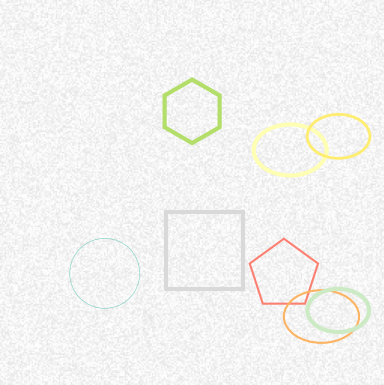[{"shape": "circle", "thickness": 0.5, "radius": 0.45, "center": [0.272, 0.29]}, {"shape": "oval", "thickness": 3, "radius": 0.47, "center": [0.754, 0.61]}, {"shape": "pentagon", "thickness": 1.5, "radius": 0.47, "center": [0.737, 0.287]}, {"shape": "oval", "thickness": 1.5, "radius": 0.49, "center": [0.835, 0.178]}, {"shape": "hexagon", "thickness": 3, "radius": 0.41, "center": [0.499, 0.711]}, {"shape": "square", "thickness": 3, "radius": 0.5, "center": [0.531, 0.349]}, {"shape": "oval", "thickness": 3, "radius": 0.4, "center": [0.879, 0.194]}, {"shape": "oval", "thickness": 2, "radius": 0.41, "center": [0.879, 0.646]}]